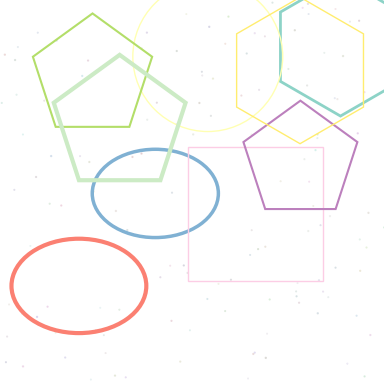[{"shape": "hexagon", "thickness": 2, "radius": 0.9, "center": [0.884, 0.879]}, {"shape": "circle", "thickness": 1, "radius": 0.97, "center": [0.54, 0.853]}, {"shape": "oval", "thickness": 3, "radius": 0.88, "center": [0.205, 0.257]}, {"shape": "oval", "thickness": 2.5, "radius": 0.82, "center": [0.403, 0.498]}, {"shape": "pentagon", "thickness": 1.5, "radius": 0.81, "center": [0.24, 0.802]}, {"shape": "square", "thickness": 1, "radius": 0.87, "center": [0.664, 0.445]}, {"shape": "pentagon", "thickness": 1.5, "radius": 0.78, "center": [0.78, 0.583]}, {"shape": "pentagon", "thickness": 3, "radius": 0.9, "center": [0.311, 0.677]}, {"shape": "hexagon", "thickness": 1, "radius": 0.95, "center": [0.779, 0.817]}]